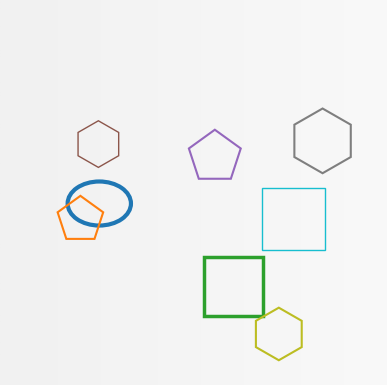[{"shape": "oval", "thickness": 3, "radius": 0.41, "center": [0.256, 0.471]}, {"shape": "pentagon", "thickness": 1.5, "radius": 0.31, "center": [0.208, 0.43]}, {"shape": "square", "thickness": 2.5, "radius": 0.38, "center": [0.602, 0.256]}, {"shape": "pentagon", "thickness": 1.5, "radius": 0.35, "center": [0.554, 0.593]}, {"shape": "hexagon", "thickness": 1, "radius": 0.3, "center": [0.254, 0.626]}, {"shape": "hexagon", "thickness": 1.5, "radius": 0.42, "center": [0.832, 0.634]}, {"shape": "hexagon", "thickness": 1.5, "radius": 0.34, "center": [0.72, 0.133]}, {"shape": "square", "thickness": 1, "radius": 0.41, "center": [0.757, 0.432]}]